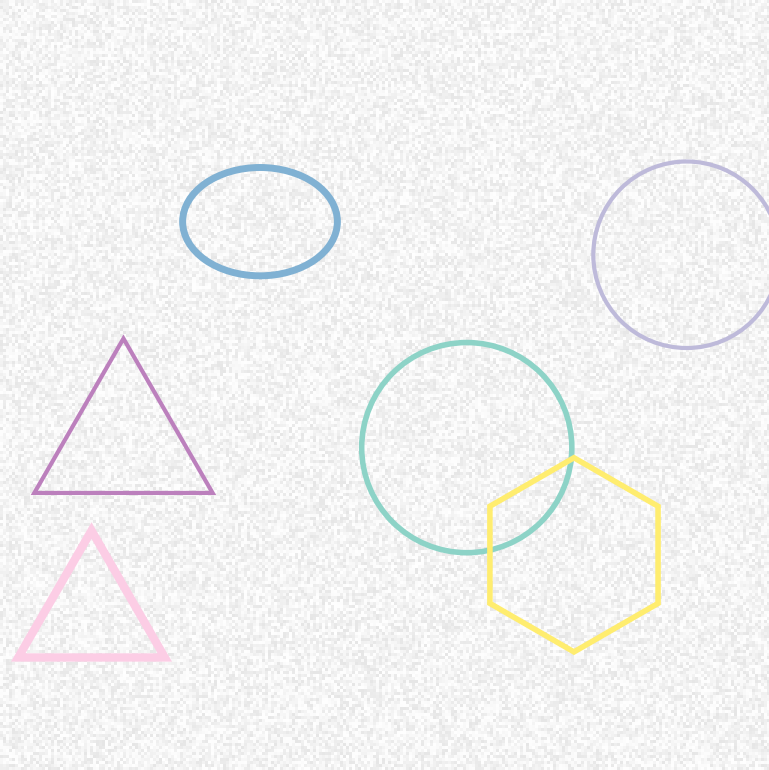[{"shape": "circle", "thickness": 2, "radius": 0.68, "center": [0.606, 0.419]}, {"shape": "circle", "thickness": 1.5, "radius": 0.61, "center": [0.892, 0.669]}, {"shape": "oval", "thickness": 2.5, "radius": 0.5, "center": [0.338, 0.712]}, {"shape": "triangle", "thickness": 3, "radius": 0.55, "center": [0.119, 0.201]}, {"shape": "triangle", "thickness": 1.5, "radius": 0.67, "center": [0.16, 0.427]}, {"shape": "hexagon", "thickness": 2, "radius": 0.63, "center": [0.745, 0.279]}]